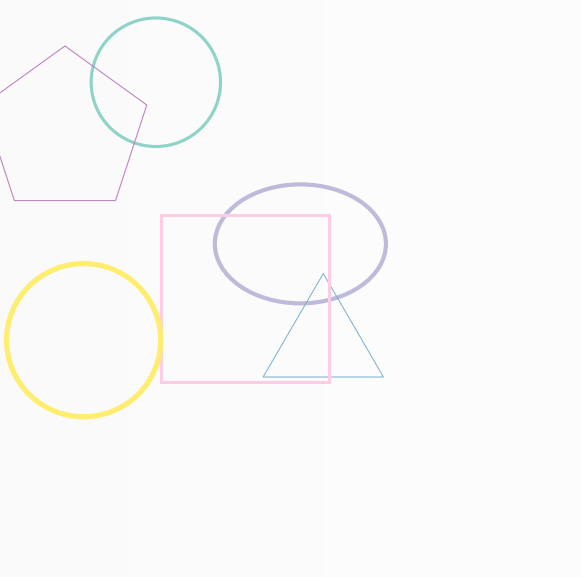[{"shape": "circle", "thickness": 1.5, "radius": 0.56, "center": [0.268, 0.857]}, {"shape": "oval", "thickness": 2, "radius": 0.74, "center": [0.517, 0.577]}, {"shape": "triangle", "thickness": 0.5, "radius": 0.6, "center": [0.556, 0.406]}, {"shape": "square", "thickness": 1.5, "radius": 0.72, "center": [0.422, 0.482]}, {"shape": "pentagon", "thickness": 0.5, "radius": 0.74, "center": [0.112, 0.772]}, {"shape": "circle", "thickness": 2.5, "radius": 0.66, "center": [0.144, 0.41]}]